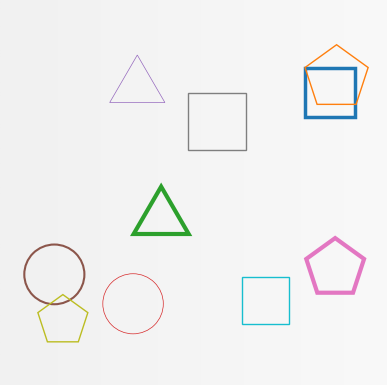[{"shape": "square", "thickness": 2.5, "radius": 0.32, "center": [0.851, 0.76]}, {"shape": "pentagon", "thickness": 1, "radius": 0.43, "center": [0.869, 0.798]}, {"shape": "triangle", "thickness": 3, "radius": 0.41, "center": [0.416, 0.433]}, {"shape": "circle", "thickness": 0.5, "radius": 0.39, "center": [0.343, 0.211]}, {"shape": "triangle", "thickness": 0.5, "radius": 0.41, "center": [0.354, 0.775]}, {"shape": "circle", "thickness": 1.5, "radius": 0.39, "center": [0.14, 0.287]}, {"shape": "pentagon", "thickness": 3, "radius": 0.39, "center": [0.865, 0.303]}, {"shape": "square", "thickness": 1, "radius": 0.37, "center": [0.56, 0.684]}, {"shape": "pentagon", "thickness": 1, "radius": 0.34, "center": [0.162, 0.167]}, {"shape": "square", "thickness": 1, "radius": 0.3, "center": [0.685, 0.22]}]